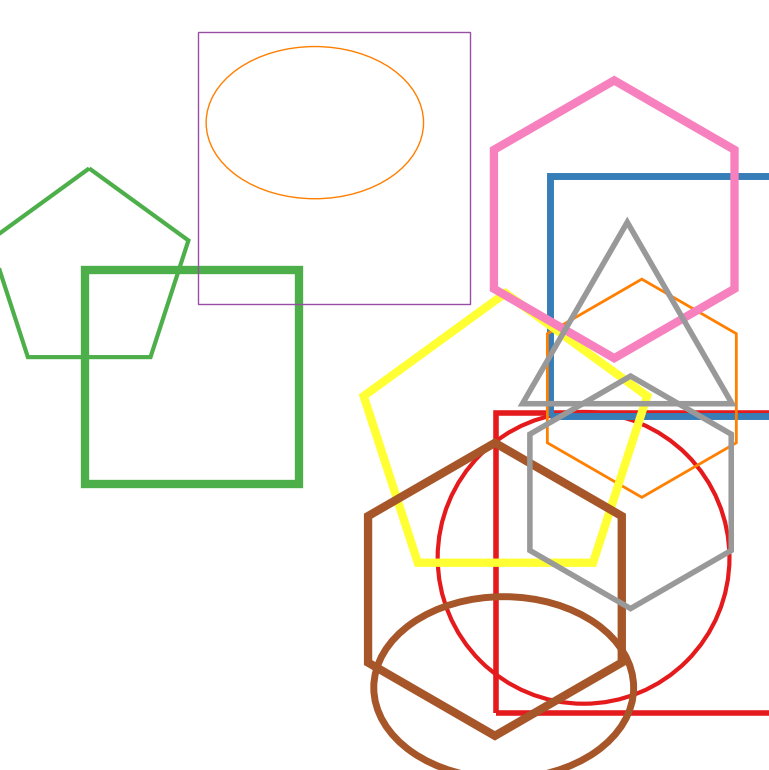[{"shape": "circle", "thickness": 1.5, "radius": 0.95, "center": [0.758, 0.276]}, {"shape": "square", "thickness": 2, "radius": 0.97, "center": [0.838, 0.268]}, {"shape": "square", "thickness": 2.5, "radius": 0.78, "center": [0.87, 0.616]}, {"shape": "square", "thickness": 3, "radius": 0.69, "center": [0.249, 0.51]}, {"shape": "pentagon", "thickness": 1.5, "radius": 0.68, "center": [0.116, 0.646]}, {"shape": "square", "thickness": 0.5, "radius": 0.88, "center": [0.434, 0.782]}, {"shape": "hexagon", "thickness": 1, "radius": 0.71, "center": [0.834, 0.496]}, {"shape": "oval", "thickness": 0.5, "radius": 0.71, "center": [0.409, 0.841]}, {"shape": "pentagon", "thickness": 3, "radius": 0.97, "center": [0.656, 0.426]}, {"shape": "oval", "thickness": 2.5, "radius": 0.84, "center": [0.654, 0.107]}, {"shape": "hexagon", "thickness": 3, "radius": 0.95, "center": [0.643, 0.235]}, {"shape": "hexagon", "thickness": 3, "radius": 0.9, "center": [0.798, 0.715]}, {"shape": "triangle", "thickness": 2, "radius": 0.79, "center": [0.815, 0.554]}, {"shape": "hexagon", "thickness": 2, "radius": 0.75, "center": [0.819, 0.361]}]